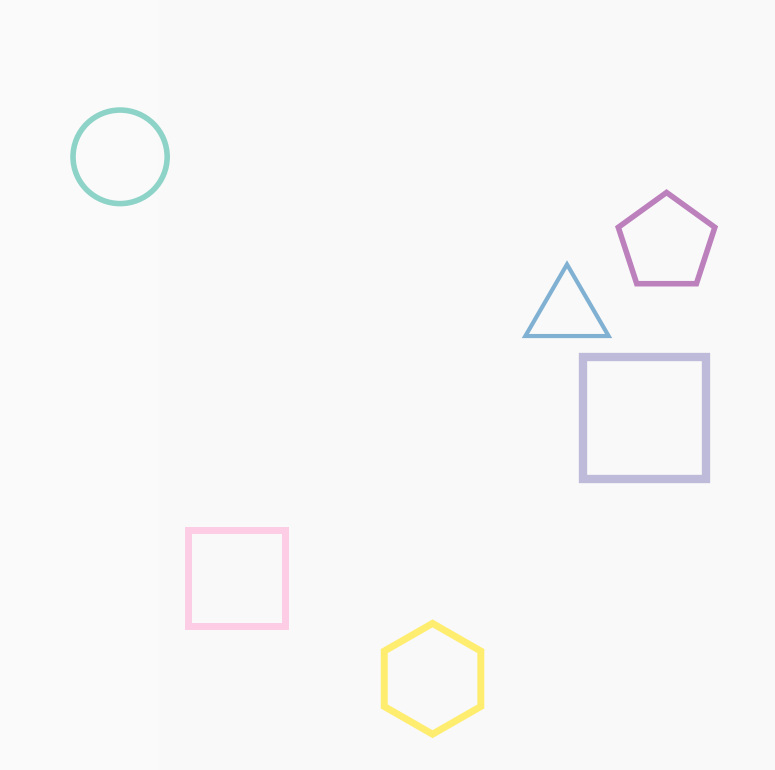[{"shape": "circle", "thickness": 2, "radius": 0.3, "center": [0.155, 0.796]}, {"shape": "square", "thickness": 3, "radius": 0.4, "center": [0.832, 0.457]}, {"shape": "triangle", "thickness": 1.5, "radius": 0.31, "center": [0.732, 0.595]}, {"shape": "square", "thickness": 2.5, "radius": 0.31, "center": [0.305, 0.25]}, {"shape": "pentagon", "thickness": 2, "radius": 0.33, "center": [0.86, 0.685]}, {"shape": "hexagon", "thickness": 2.5, "radius": 0.36, "center": [0.558, 0.118]}]